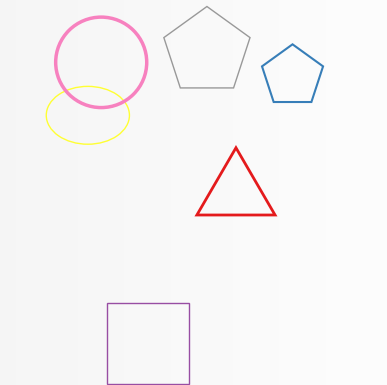[{"shape": "triangle", "thickness": 2, "radius": 0.58, "center": [0.609, 0.5]}, {"shape": "pentagon", "thickness": 1.5, "radius": 0.41, "center": [0.755, 0.802]}, {"shape": "square", "thickness": 1, "radius": 0.53, "center": [0.382, 0.107]}, {"shape": "oval", "thickness": 1, "radius": 0.54, "center": [0.227, 0.701]}, {"shape": "circle", "thickness": 2.5, "radius": 0.59, "center": [0.261, 0.838]}, {"shape": "pentagon", "thickness": 1, "radius": 0.58, "center": [0.534, 0.866]}]